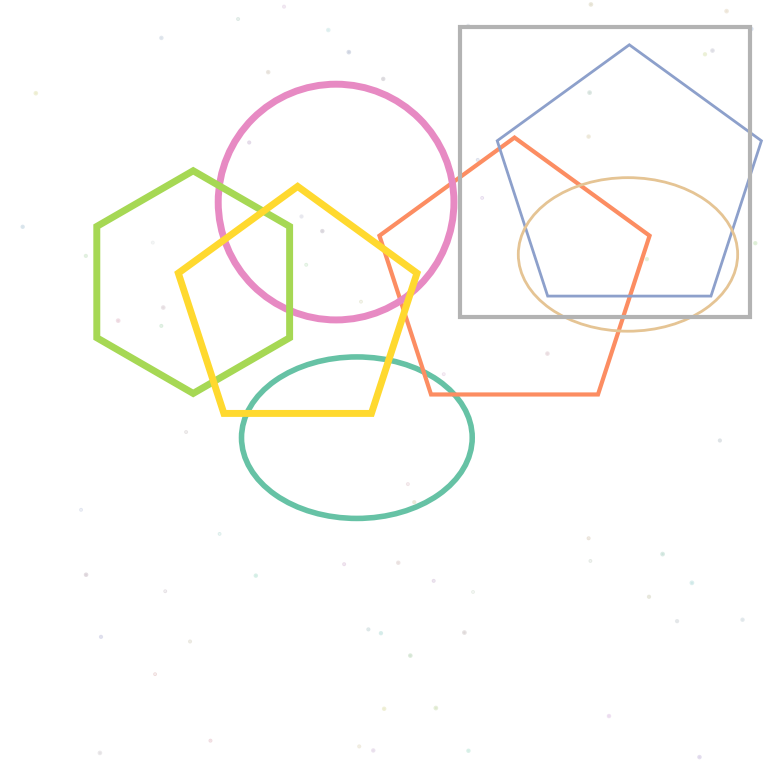[{"shape": "oval", "thickness": 2, "radius": 0.75, "center": [0.463, 0.432]}, {"shape": "pentagon", "thickness": 1.5, "radius": 0.92, "center": [0.668, 0.637]}, {"shape": "pentagon", "thickness": 1, "radius": 0.9, "center": [0.817, 0.761]}, {"shape": "circle", "thickness": 2.5, "radius": 0.77, "center": [0.436, 0.738]}, {"shape": "hexagon", "thickness": 2.5, "radius": 0.72, "center": [0.251, 0.634]}, {"shape": "pentagon", "thickness": 2.5, "radius": 0.81, "center": [0.387, 0.595]}, {"shape": "oval", "thickness": 1, "radius": 0.71, "center": [0.816, 0.67]}, {"shape": "square", "thickness": 1.5, "radius": 0.94, "center": [0.785, 0.777]}]